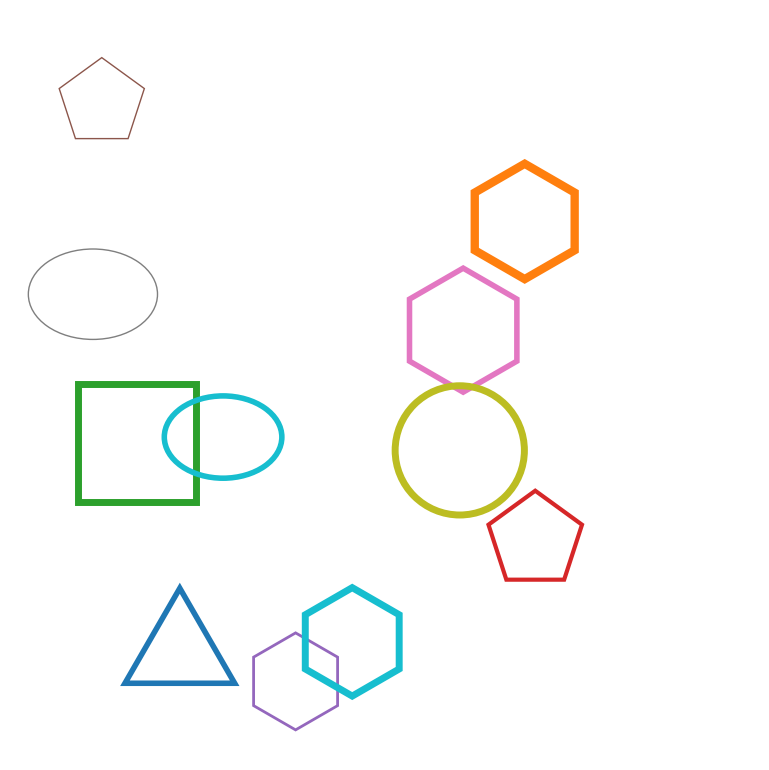[{"shape": "triangle", "thickness": 2, "radius": 0.41, "center": [0.234, 0.154]}, {"shape": "hexagon", "thickness": 3, "radius": 0.37, "center": [0.681, 0.712]}, {"shape": "square", "thickness": 2.5, "radius": 0.38, "center": [0.178, 0.425]}, {"shape": "pentagon", "thickness": 1.5, "radius": 0.32, "center": [0.695, 0.299]}, {"shape": "hexagon", "thickness": 1, "radius": 0.31, "center": [0.384, 0.115]}, {"shape": "pentagon", "thickness": 0.5, "radius": 0.29, "center": [0.132, 0.867]}, {"shape": "hexagon", "thickness": 2, "radius": 0.4, "center": [0.602, 0.571]}, {"shape": "oval", "thickness": 0.5, "radius": 0.42, "center": [0.121, 0.618]}, {"shape": "circle", "thickness": 2.5, "radius": 0.42, "center": [0.597, 0.415]}, {"shape": "hexagon", "thickness": 2.5, "radius": 0.35, "center": [0.457, 0.166]}, {"shape": "oval", "thickness": 2, "radius": 0.38, "center": [0.29, 0.432]}]